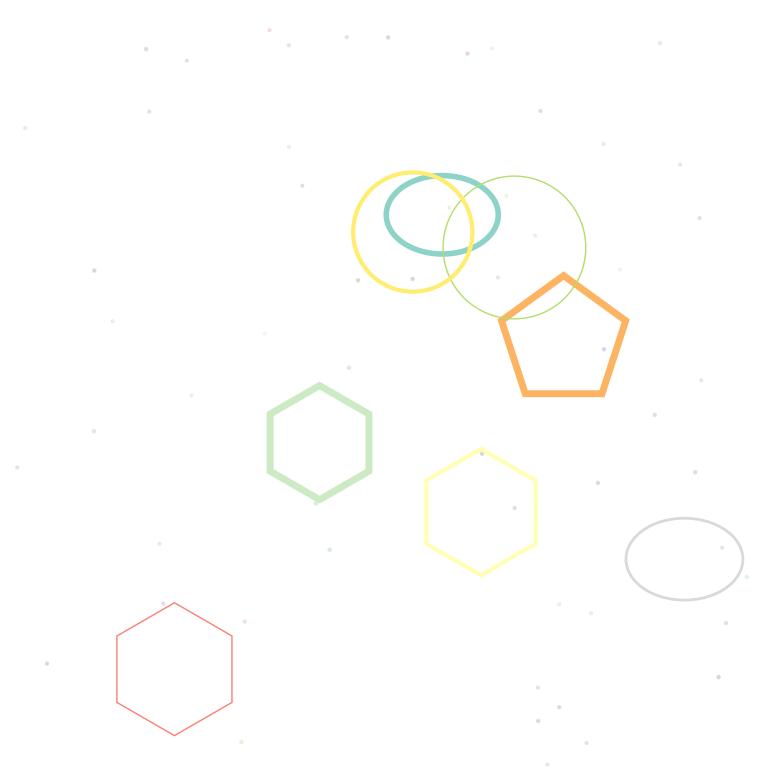[{"shape": "oval", "thickness": 2, "radius": 0.36, "center": [0.574, 0.721]}, {"shape": "hexagon", "thickness": 1.5, "radius": 0.41, "center": [0.625, 0.335]}, {"shape": "hexagon", "thickness": 0.5, "radius": 0.43, "center": [0.227, 0.131]}, {"shape": "pentagon", "thickness": 2.5, "radius": 0.42, "center": [0.732, 0.557]}, {"shape": "circle", "thickness": 0.5, "radius": 0.46, "center": [0.668, 0.679]}, {"shape": "oval", "thickness": 1, "radius": 0.38, "center": [0.889, 0.274]}, {"shape": "hexagon", "thickness": 2.5, "radius": 0.37, "center": [0.415, 0.425]}, {"shape": "circle", "thickness": 1.5, "radius": 0.39, "center": [0.536, 0.699]}]